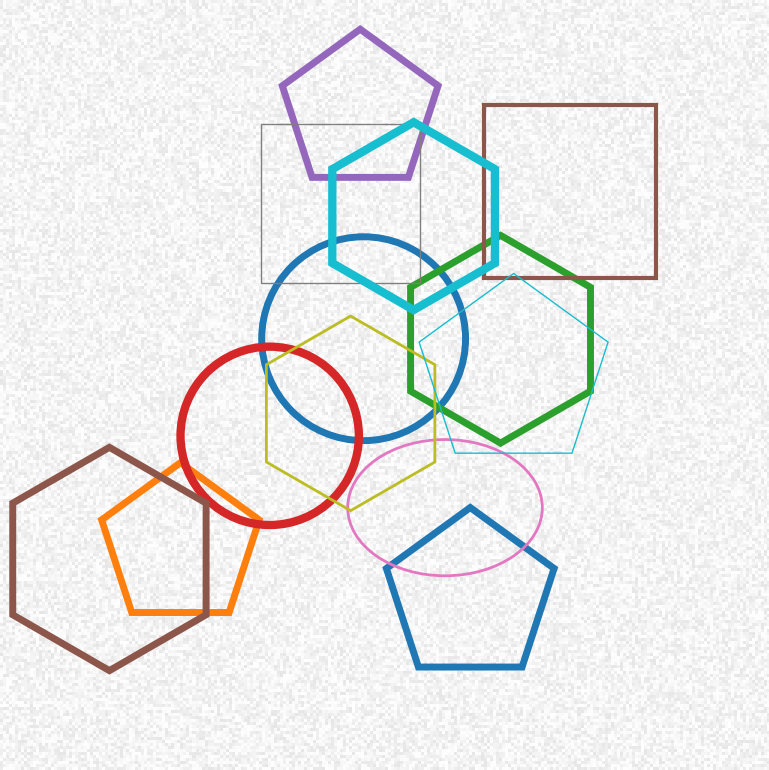[{"shape": "circle", "thickness": 2.5, "radius": 0.66, "center": [0.472, 0.56]}, {"shape": "pentagon", "thickness": 2.5, "radius": 0.57, "center": [0.611, 0.226]}, {"shape": "pentagon", "thickness": 2.5, "radius": 0.54, "center": [0.234, 0.292]}, {"shape": "hexagon", "thickness": 2.5, "radius": 0.67, "center": [0.65, 0.559]}, {"shape": "circle", "thickness": 3, "radius": 0.58, "center": [0.35, 0.434]}, {"shape": "pentagon", "thickness": 2.5, "radius": 0.53, "center": [0.468, 0.856]}, {"shape": "hexagon", "thickness": 2.5, "radius": 0.72, "center": [0.142, 0.274]}, {"shape": "square", "thickness": 1.5, "radius": 0.56, "center": [0.741, 0.751]}, {"shape": "oval", "thickness": 1, "radius": 0.63, "center": [0.578, 0.341]}, {"shape": "square", "thickness": 0.5, "radius": 0.51, "center": [0.442, 0.735]}, {"shape": "hexagon", "thickness": 1, "radius": 0.63, "center": [0.455, 0.463]}, {"shape": "hexagon", "thickness": 3, "radius": 0.61, "center": [0.537, 0.719]}, {"shape": "pentagon", "thickness": 0.5, "radius": 0.65, "center": [0.667, 0.516]}]